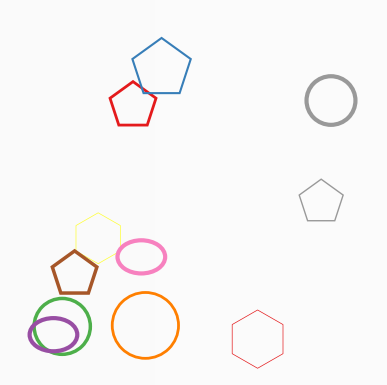[{"shape": "pentagon", "thickness": 2, "radius": 0.31, "center": [0.343, 0.726]}, {"shape": "hexagon", "thickness": 0.5, "radius": 0.38, "center": [0.665, 0.119]}, {"shape": "pentagon", "thickness": 1.5, "radius": 0.4, "center": [0.417, 0.822]}, {"shape": "circle", "thickness": 2.5, "radius": 0.36, "center": [0.161, 0.152]}, {"shape": "oval", "thickness": 3, "radius": 0.31, "center": [0.138, 0.131]}, {"shape": "circle", "thickness": 2, "radius": 0.43, "center": [0.375, 0.155]}, {"shape": "hexagon", "thickness": 0.5, "radius": 0.33, "center": [0.253, 0.381]}, {"shape": "pentagon", "thickness": 2.5, "radius": 0.3, "center": [0.193, 0.288]}, {"shape": "oval", "thickness": 3, "radius": 0.31, "center": [0.365, 0.333]}, {"shape": "circle", "thickness": 3, "radius": 0.32, "center": [0.854, 0.739]}, {"shape": "pentagon", "thickness": 1, "radius": 0.3, "center": [0.829, 0.475]}]